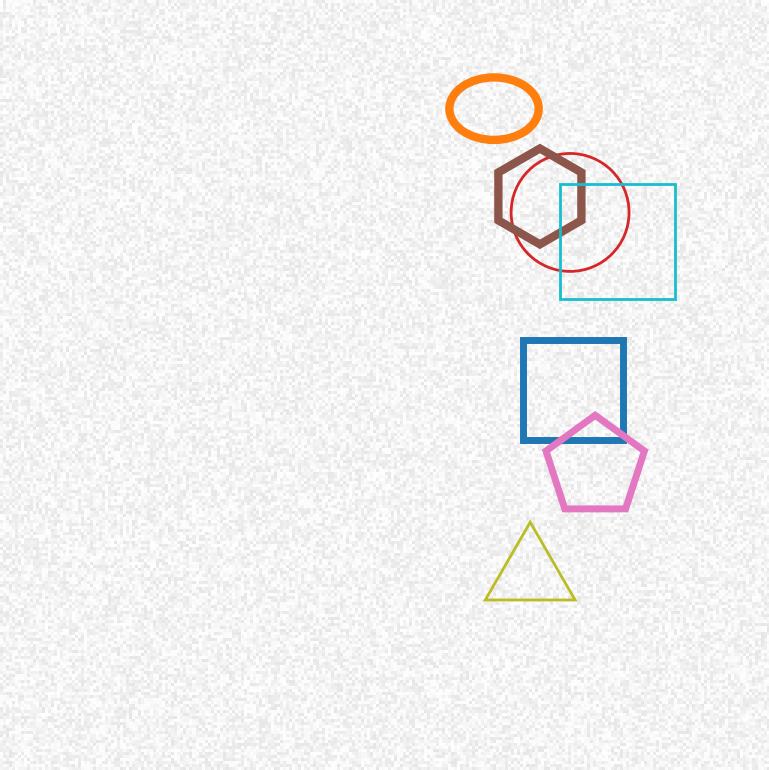[{"shape": "square", "thickness": 2.5, "radius": 0.32, "center": [0.744, 0.493]}, {"shape": "oval", "thickness": 3, "radius": 0.29, "center": [0.642, 0.859]}, {"shape": "circle", "thickness": 1, "radius": 0.38, "center": [0.74, 0.724]}, {"shape": "hexagon", "thickness": 3, "radius": 0.31, "center": [0.701, 0.745]}, {"shape": "pentagon", "thickness": 2.5, "radius": 0.34, "center": [0.773, 0.393]}, {"shape": "triangle", "thickness": 1, "radius": 0.34, "center": [0.689, 0.254]}, {"shape": "square", "thickness": 1, "radius": 0.37, "center": [0.802, 0.686]}]